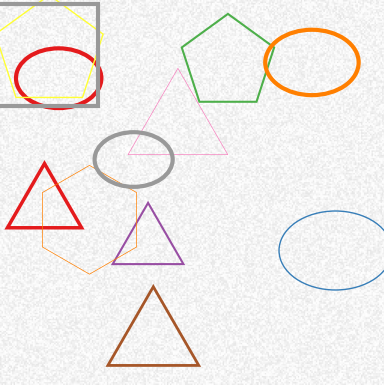[{"shape": "oval", "thickness": 3, "radius": 0.55, "center": [0.152, 0.797]}, {"shape": "triangle", "thickness": 2.5, "radius": 0.56, "center": [0.116, 0.464]}, {"shape": "oval", "thickness": 1, "radius": 0.73, "center": [0.871, 0.349]}, {"shape": "pentagon", "thickness": 1.5, "radius": 0.63, "center": [0.592, 0.838]}, {"shape": "triangle", "thickness": 1.5, "radius": 0.53, "center": [0.385, 0.367]}, {"shape": "oval", "thickness": 3, "radius": 0.61, "center": [0.81, 0.838]}, {"shape": "hexagon", "thickness": 0.5, "radius": 0.71, "center": [0.232, 0.429]}, {"shape": "pentagon", "thickness": 1, "radius": 0.74, "center": [0.128, 0.866]}, {"shape": "triangle", "thickness": 2, "radius": 0.68, "center": [0.398, 0.119]}, {"shape": "triangle", "thickness": 0.5, "radius": 0.75, "center": [0.462, 0.673]}, {"shape": "oval", "thickness": 3, "radius": 0.51, "center": [0.347, 0.586]}, {"shape": "square", "thickness": 3, "radius": 0.66, "center": [0.122, 0.857]}]